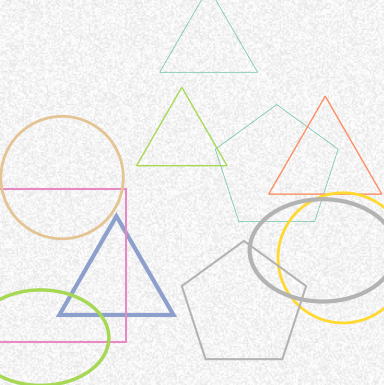[{"shape": "triangle", "thickness": 0.5, "radius": 0.73, "center": [0.542, 0.886]}, {"shape": "pentagon", "thickness": 0.5, "radius": 0.84, "center": [0.719, 0.561]}, {"shape": "triangle", "thickness": 1, "radius": 0.85, "center": [0.845, 0.581]}, {"shape": "triangle", "thickness": 3, "radius": 0.86, "center": [0.302, 0.267]}, {"shape": "square", "thickness": 1.5, "radius": 0.99, "center": [0.129, 0.31]}, {"shape": "triangle", "thickness": 1, "radius": 0.68, "center": [0.472, 0.638]}, {"shape": "oval", "thickness": 2.5, "radius": 0.89, "center": [0.106, 0.123]}, {"shape": "circle", "thickness": 2, "radius": 0.85, "center": [0.891, 0.33]}, {"shape": "circle", "thickness": 2, "radius": 0.8, "center": [0.161, 0.539]}, {"shape": "pentagon", "thickness": 1.5, "radius": 0.85, "center": [0.634, 0.204]}, {"shape": "oval", "thickness": 3, "radius": 0.95, "center": [0.838, 0.35]}]